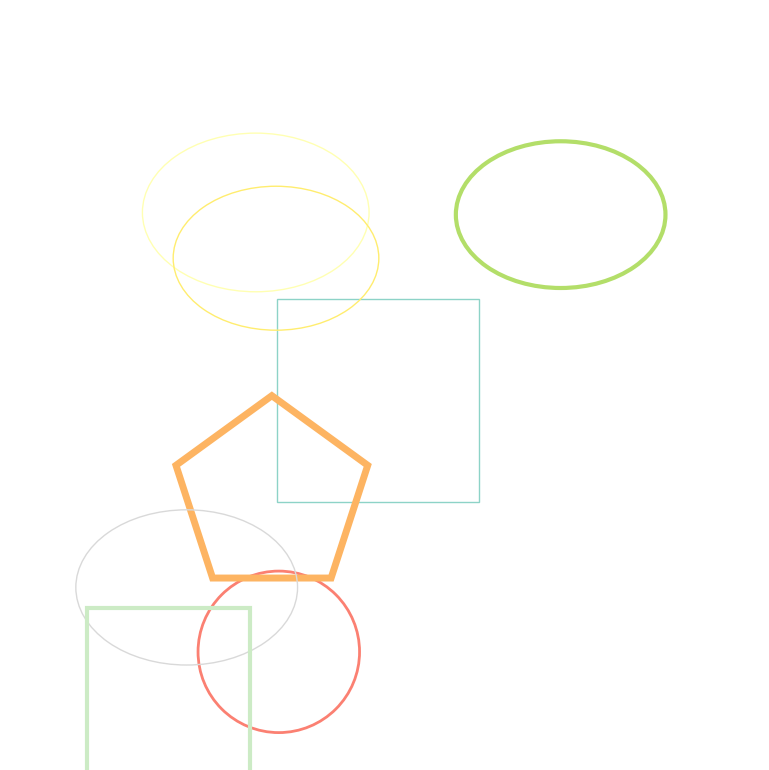[{"shape": "square", "thickness": 0.5, "radius": 0.66, "center": [0.491, 0.48]}, {"shape": "oval", "thickness": 0.5, "radius": 0.74, "center": [0.332, 0.724]}, {"shape": "circle", "thickness": 1, "radius": 0.52, "center": [0.362, 0.153]}, {"shape": "pentagon", "thickness": 2.5, "radius": 0.65, "center": [0.353, 0.355]}, {"shape": "oval", "thickness": 1.5, "radius": 0.68, "center": [0.728, 0.721]}, {"shape": "oval", "thickness": 0.5, "radius": 0.72, "center": [0.242, 0.237]}, {"shape": "square", "thickness": 1.5, "radius": 0.53, "center": [0.219, 0.104]}, {"shape": "oval", "thickness": 0.5, "radius": 0.67, "center": [0.358, 0.665]}]